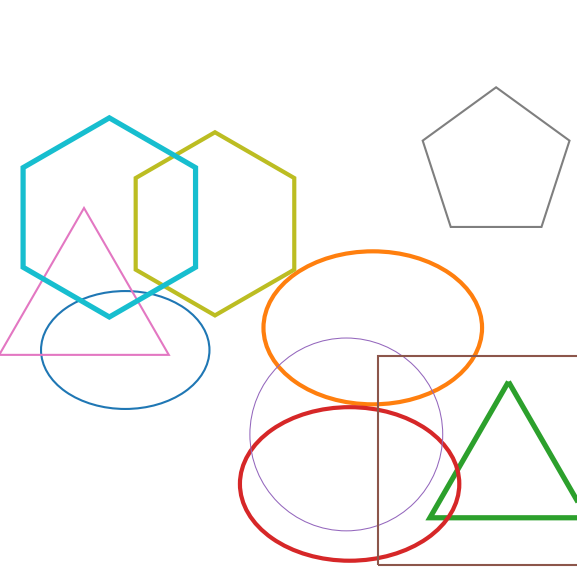[{"shape": "oval", "thickness": 1, "radius": 0.73, "center": [0.217, 0.393]}, {"shape": "oval", "thickness": 2, "radius": 0.95, "center": [0.645, 0.431]}, {"shape": "triangle", "thickness": 2.5, "radius": 0.79, "center": [0.88, 0.181]}, {"shape": "oval", "thickness": 2, "radius": 0.95, "center": [0.605, 0.161]}, {"shape": "circle", "thickness": 0.5, "radius": 0.83, "center": [0.6, 0.247]}, {"shape": "square", "thickness": 1, "radius": 0.9, "center": [0.836, 0.202]}, {"shape": "triangle", "thickness": 1, "radius": 0.85, "center": [0.145, 0.469]}, {"shape": "pentagon", "thickness": 1, "radius": 0.67, "center": [0.859, 0.714]}, {"shape": "hexagon", "thickness": 2, "radius": 0.79, "center": [0.372, 0.612]}, {"shape": "hexagon", "thickness": 2.5, "radius": 0.86, "center": [0.189, 0.623]}]